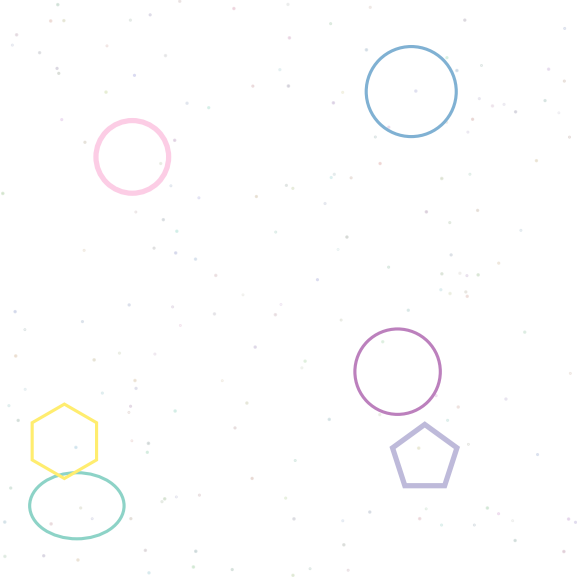[{"shape": "oval", "thickness": 1.5, "radius": 0.41, "center": [0.133, 0.123]}, {"shape": "pentagon", "thickness": 2.5, "radius": 0.29, "center": [0.735, 0.206]}, {"shape": "circle", "thickness": 1.5, "radius": 0.39, "center": [0.712, 0.841]}, {"shape": "circle", "thickness": 2.5, "radius": 0.31, "center": [0.229, 0.727]}, {"shape": "circle", "thickness": 1.5, "radius": 0.37, "center": [0.688, 0.356]}, {"shape": "hexagon", "thickness": 1.5, "radius": 0.32, "center": [0.111, 0.235]}]